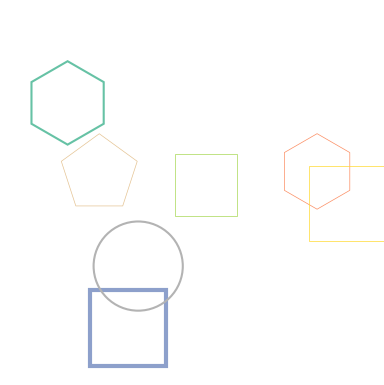[{"shape": "hexagon", "thickness": 1.5, "radius": 0.54, "center": [0.176, 0.733]}, {"shape": "hexagon", "thickness": 0.5, "radius": 0.49, "center": [0.824, 0.555]}, {"shape": "square", "thickness": 3, "radius": 0.49, "center": [0.332, 0.148]}, {"shape": "square", "thickness": 0.5, "radius": 0.41, "center": [0.534, 0.519]}, {"shape": "square", "thickness": 0.5, "radius": 0.49, "center": [0.899, 0.471]}, {"shape": "pentagon", "thickness": 0.5, "radius": 0.52, "center": [0.258, 0.549]}, {"shape": "circle", "thickness": 1.5, "radius": 0.58, "center": [0.359, 0.309]}]